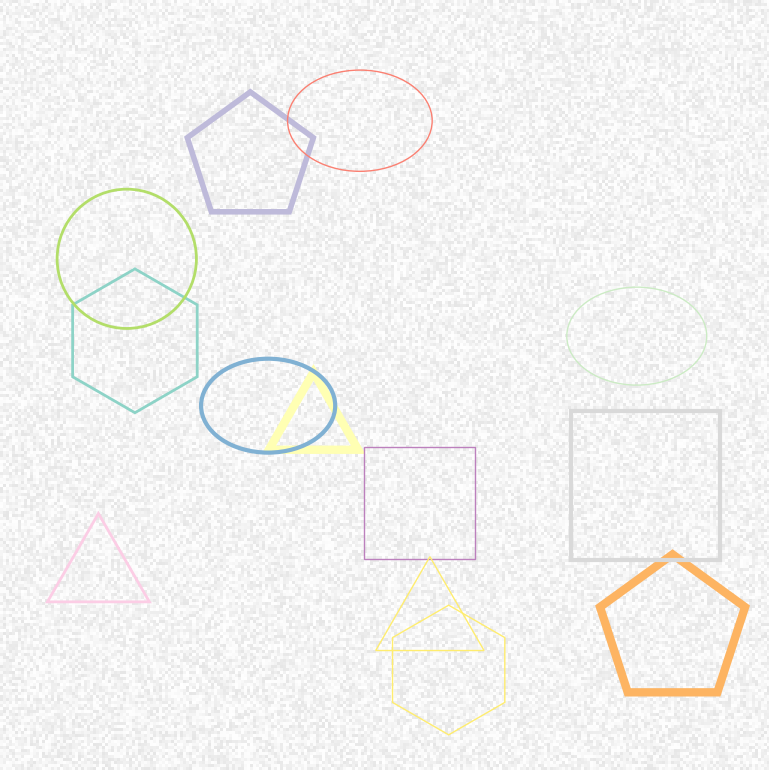[{"shape": "hexagon", "thickness": 1, "radius": 0.47, "center": [0.175, 0.557]}, {"shape": "triangle", "thickness": 3, "radius": 0.34, "center": [0.407, 0.449]}, {"shape": "pentagon", "thickness": 2, "radius": 0.43, "center": [0.325, 0.795]}, {"shape": "oval", "thickness": 0.5, "radius": 0.47, "center": [0.467, 0.843]}, {"shape": "oval", "thickness": 1.5, "radius": 0.44, "center": [0.348, 0.473]}, {"shape": "pentagon", "thickness": 3, "radius": 0.5, "center": [0.873, 0.181]}, {"shape": "circle", "thickness": 1, "radius": 0.45, "center": [0.165, 0.664]}, {"shape": "triangle", "thickness": 1, "radius": 0.38, "center": [0.128, 0.257]}, {"shape": "square", "thickness": 1.5, "radius": 0.48, "center": [0.838, 0.37]}, {"shape": "square", "thickness": 0.5, "radius": 0.36, "center": [0.545, 0.346]}, {"shape": "oval", "thickness": 0.5, "radius": 0.45, "center": [0.827, 0.563]}, {"shape": "hexagon", "thickness": 0.5, "radius": 0.42, "center": [0.583, 0.13]}, {"shape": "triangle", "thickness": 0.5, "radius": 0.41, "center": [0.558, 0.196]}]